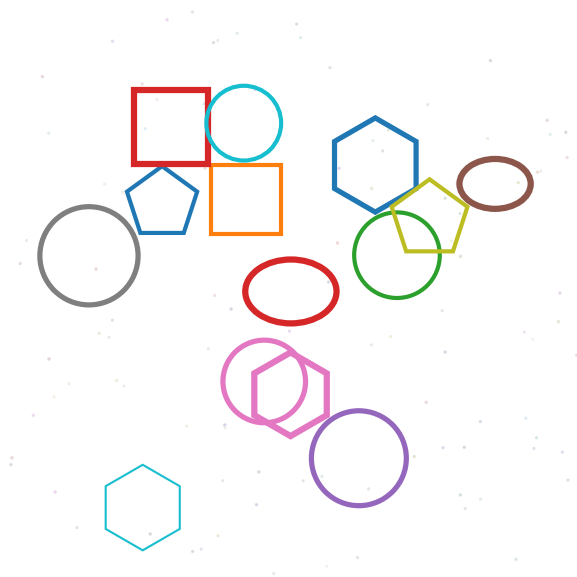[{"shape": "pentagon", "thickness": 2, "radius": 0.32, "center": [0.281, 0.647]}, {"shape": "hexagon", "thickness": 2.5, "radius": 0.41, "center": [0.65, 0.713]}, {"shape": "square", "thickness": 2, "radius": 0.3, "center": [0.426, 0.654]}, {"shape": "circle", "thickness": 2, "radius": 0.37, "center": [0.687, 0.557]}, {"shape": "square", "thickness": 3, "radius": 0.32, "center": [0.296, 0.779]}, {"shape": "oval", "thickness": 3, "radius": 0.4, "center": [0.504, 0.494]}, {"shape": "circle", "thickness": 2.5, "radius": 0.41, "center": [0.621, 0.206]}, {"shape": "oval", "thickness": 3, "radius": 0.31, "center": [0.857, 0.681]}, {"shape": "circle", "thickness": 2.5, "radius": 0.36, "center": [0.458, 0.339]}, {"shape": "hexagon", "thickness": 3, "radius": 0.36, "center": [0.503, 0.316]}, {"shape": "circle", "thickness": 2.5, "radius": 0.43, "center": [0.154, 0.556]}, {"shape": "pentagon", "thickness": 2, "radius": 0.34, "center": [0.744, 0.62]}, {"shape": "hexagon", "thickness": 1, "radius": 0.37, "center": [0.247, 0.12]}, {"shape": "circle", "thickness": 2, "radius": 0.32, "center": [0.422, 0.786]}]